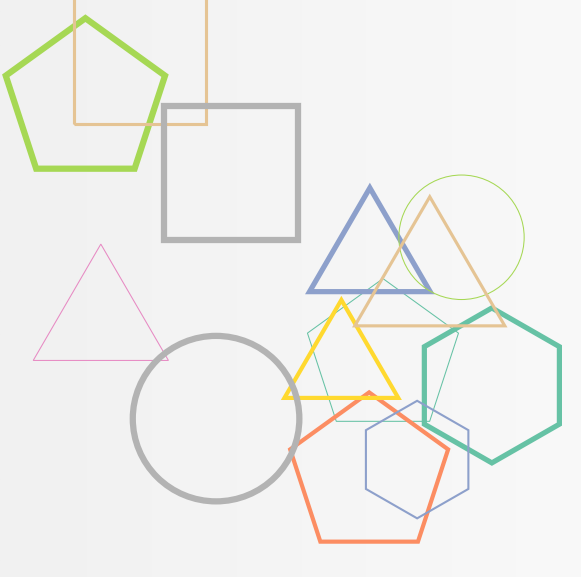[{"shape": "hexagon", "thickness": 2.5, "radius": 0.67, "center": [0.846, 0.332]}, {"shape": "pentagon", "thickness": 0.5, "radius": 0.68, "center": [0.659, 0.38]}, {"shape": "pentagon", "thickness": 2, "radius": 0.71, "center": [0.635, 0.177]}, {"shape": "triangle", "thickness": 2.5, "radius": 0.6, "center": [0.636, 0.554]}, {"shape": "hexagon", "thickness": 1, "radius": 0.51, "center": [0.718, 0.203]}, {"shape": "triangle", "thickness": 0.5, "radius": 0.67, "center": [0.173, 0.442]}, {"shape": "pentagon", "thickness": 3, "radius": 0.72, "center": [0.147, 0.824]}, {"shape": "circle", "thickness": 0.5, "radius": 0.54, "center": [0.794, 0.588]}, {"shape": "triangle", "thickness": 2, "radius": 0.57, "center": [0.587, 0.367]}, {"shape": "square", "thickness": 1.5, "radius": 0.57, "center": [0.241, 0.898]}, {"shape": "triangle", "thickness": 1.5, "radius": 0.75, "center": [0.739, 0.509]}, {"shape": "circle", "thickness": 3, "radius": 0.72, "center": [0.372, 0.274]}, {"shape": "square", "thickness": 3, "radius": 0.58, "center": [0.397, 0.7]}]